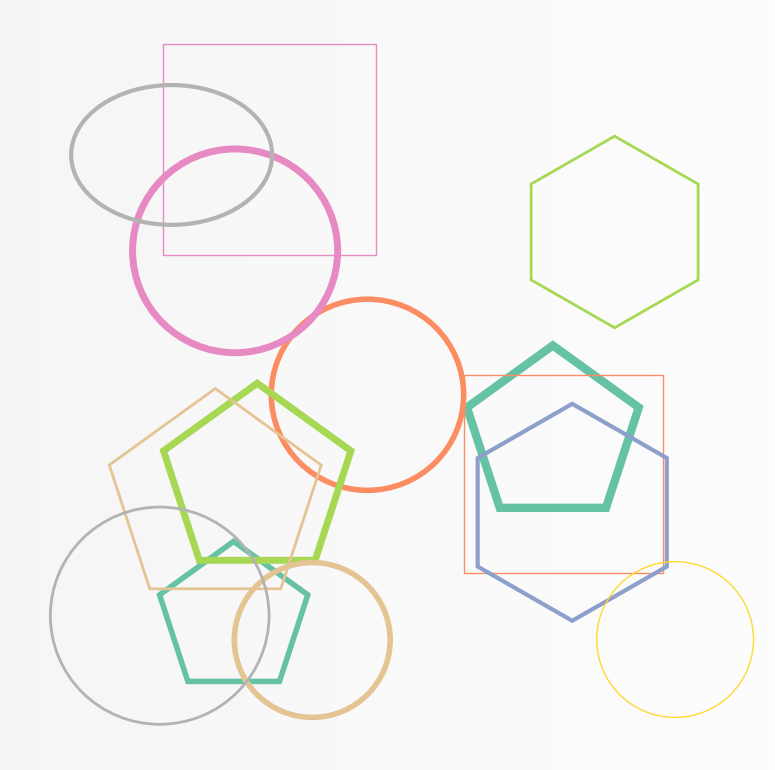[{"shape": "pentagon", "thickness": 2, "radius": 0.5, "center": [0.302, 0.196]}, {"shape": "pentagon", "thickness": 3, "radius": 0.58, "center": [0.713, 0.435]}, {"shape": "circle", "thickness": 2, "radius": 0.62, "center": [0.474, 0.487]}, {"shape": "square", "thickness": 0.5, "radius": 0.64, "center": [0.727, 0.385]}, {"shape": "hexagon", "thickness": 1.5, "radius": 0.7, "center": [0.738, 0.335]}, {"shape": "square", "thickness": 0.5, "radius": 0.69, "center": [0.348, 0.806]}, {"shape": "circle", "thickness": 2.5, "radius": 0.66, "center": [0.303, 0.674]}, {"shape": "hexagon", "thickness": 1, "radius": 0.62, "center": [0.793, 0.699]}, {"shape": "pentagon", "thickness": 2.5, "radius": 0.64, "center": [0.332, 0.375]}, {"shape": "circle", "thickness": 0.5, "radius": 0.51, "center": [0.871, 0.169]}, {"shape": "pentagon", "thickness": 1, "radius": 0.72, "center": [0.278, 0.352]}, {"shape": "circle", "thickness": 2, "radius": 0.5, "center": [0.403, 0.169]}, {"shape": "circle", "thickness": 1, "radius": 0.71, "center": [0.206, 0.2]}, {"shape": "oval", "thickness": 1.5, "radius": 0.65, "center": [0.221, 0.799]}]